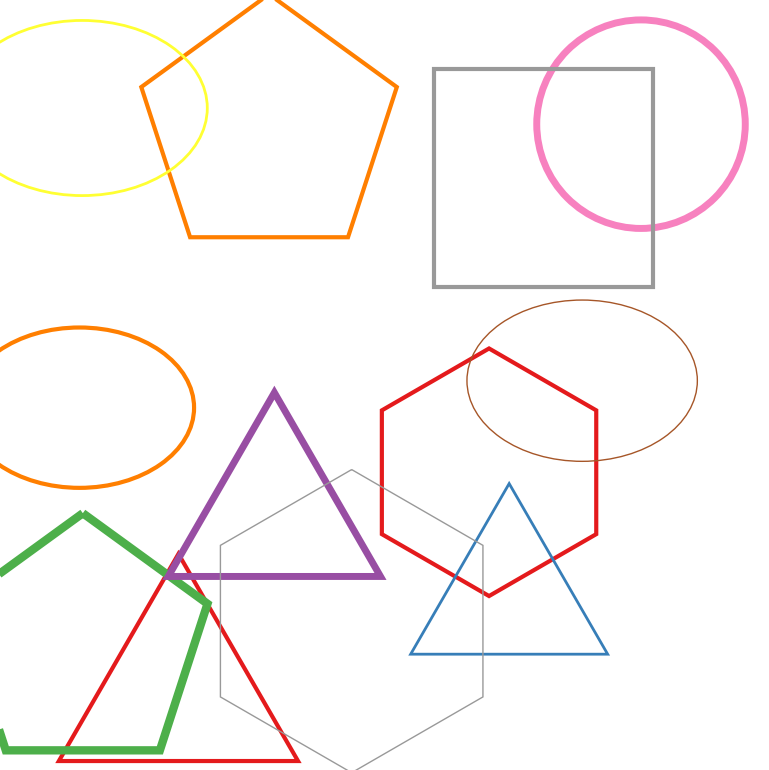[{"shape": "triangle", "thickness": 1.5, "radius": 0.9, "center": [0.232, 0.101]}, {"shape": "hexagon", "thickness": 1.5, "radius": 0.8, "center": [0.635, 0.387]}, {"shape": "triangle", "thickness": 1, "radius": 0.74, "center": [0.661, 0.224]}, {"shape": "pentagon", "thickness": 3, "radius": 0.85, "center": [0.108, 0.163]}, {"shape": "triangle", "thickness": 2.5, "radius": 0.8, "center": [0.356, 0.331]}, {"shape": "pentagon", "thickness": 1.5, "radius": 0.87, "center": [0.349, 0.833]}, {"shape": "oval", "thickness": 1.5, "radius": 0.74, "center": [0.103, 0.471]}, {"shape": "oval", "thickness": 1, "radius": 0.81, "center": [0.107, 0.86]}, {"shape": "oval", "thickness": 0.5, "radius": 0.75, "center": [0.756, 0.506]}, {"shape": "circle", "thickness": 2.5, "radius": 0.68, "center": [0.832, 0.839]}, {"shape": "square", "thickness": 1.5, "radius": 0.71, "center": [0.706, 0.769]}, {"shape": "hexagon", "thickness": 0.5, "radius": 0.98, "center": [0.457, 0.193]}]